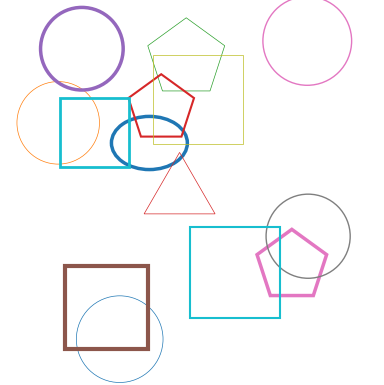[{"shape": "oval", "thickness": 2.5, "radius": 0.49, "center": [0.388, 0.629]}, {"shape": "circle", "thickness": 0.5, "radius": 0.56, "center": [0.311, 0.119]}, {"shape": "circle", "thickness": 0.5, "radius": 0.54, "center": [0.151, 0.681]}, {"shape": "pentagon", "thickness": 0.5, "radius": 0.53, "center": [0.484, 0.849]}, {"shape": "triangle", "thickness": 0.5, "radius": 0.53, "center": [0.466, 0.498]}, {"shape": "pentagon", "thickness": 1.5, "radius": 0.45, "center": [0.419, 0.718]}, {"shape": "circle", "thickness": 2.5, "radius": 0.54, "center": [0.213, 0.873]}, {"shape": "square", "thickness": 3, "radius": 0.54, "center": [0.277, 0.201]}, {"shape": "circle", "thickness": 1, "radius": 0.58, "center": [0.798, 0.894]}, {"shape": "pentagon", "thickness": 2.5, "radius": 0.48, "center": [0.758, 0.309]}, {"shape": "circle", "thickness": 1, "radius": 0.55, "center": [0.8, 0.386]}, {"shape": "square", "thickness": 0.5, "radius": 0.58, "center": [0.515, 0.741]}, {"shape": "square", "thickness": 1.5, "radius": 0.59, "center": [0.611, 0.291]}, {"shape": "square", "thickness": 2, "radius": 0.45, "center": [0.245, 0.656]}]